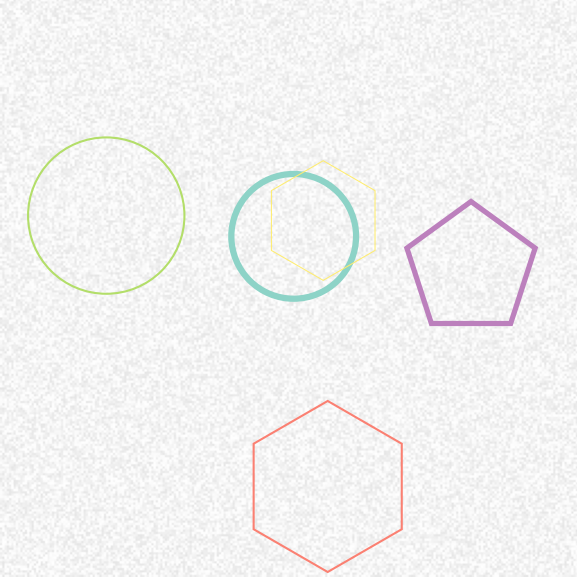[{"shape": "circle", "thickness": 3, "radius": 0.54, "center": [0.509, 0.59]}, {"shape": "hexagon", "thickness": 1, "radius": 0.74, "center": [0.567, 0.157]}, {"shape": "circle", "thickness": 1, "radius": 0.68, "center": [0.184, 0.626]}, {"shape": "pentagon", "thickness": 2.5, "radius": 0.58, "center": [0.816, 0.533]}, {"shape": "hexagon", "thickness": 0.5, "radius": 0.52, "center": [0.56, 0.617]}]